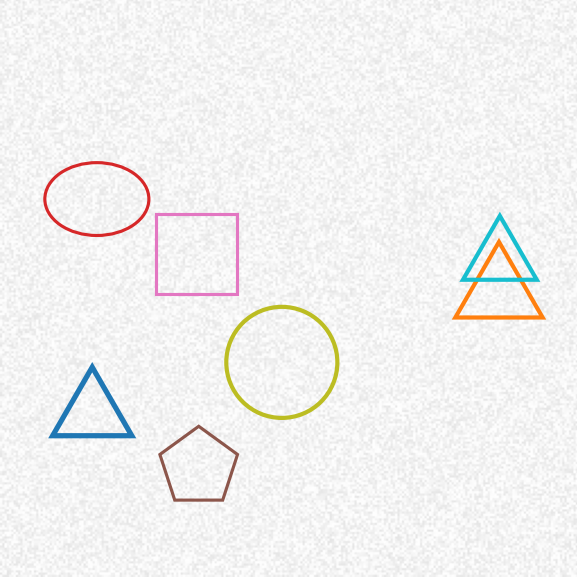[{"shape": "triangle", "thickness": 2.5, "radius": 0.4, "center": [0.16, 0.284]}, {"shape": "triangle", "thickness": 2, "radius": 0.44, "center": [0.864, 0.493]}, {"shape": "oval", "thickness": 1.5, "radius": 0.45, "center": [0.168, 0.654]}, {"shape": "pentagon", "thickness": 1.5, "radius": 0.35, "center": [0.344, 0.19]}, {"shape": "square", "thickness": 1.5, "radius": 0.35, "center": [0.341, 0.559]}, {"shape": "circle", "thickness": 2, "radius": 0.48, "center": [0.488, 0.372]}, {"shape": "triangle", "thickness": 2, "radius": 0.37, "center": [0.866, 0.552]}]